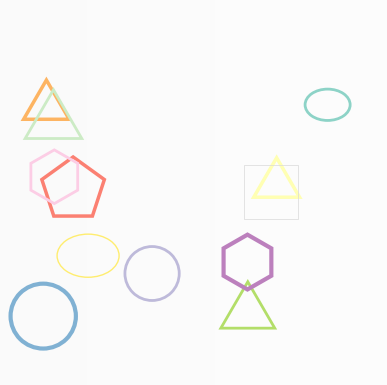[{"shape": "oval", "thickness": 2, "radius": 0.29, "center": [0.845, 0.728]}, {"shape": "triangle", "thickness": 2.5, "radius": 0.34, "center": [0.714, 0.522]}, {"shape": "circle", "thickness": 2, "radius": 0.35, "center": [0.392, 0.29]}, {"shape": "pentagon", "thickness": 2.5, "radius": 0.42, "center": [0.189, 0.507]}, {"shape": "circle", "thickness": 3, "radius": 0.42, "center": [0.112, 0.179]}, {"shape": "triangle", "thickness": 2.5, "radius": 0.34, "center": [0.12, 0.724]}, {"shape": "triangle", "thickness": 2, "radius": 0.4, "center": [0.639, 0.188]}, {"shape": "hexagon", "thickness": 2, "radius": 0.35, "center": [0.14, 0.541]}, {"shape": "square", "thickness": 0.5, "radius": 0.35, "center": [0.699, 0.501]}, {"shape": "hexagon", "thickness": 3, "radius": 0.36, "center": [0.639, 0.319]}, {"shape": "triangle", "thickness": 2, "radius": 0.42, "center": [0.138, 0.682]}, {"shape": "oval", "thickness": 1, "radius": 0.4, "center": [0.227, 0.336]}]